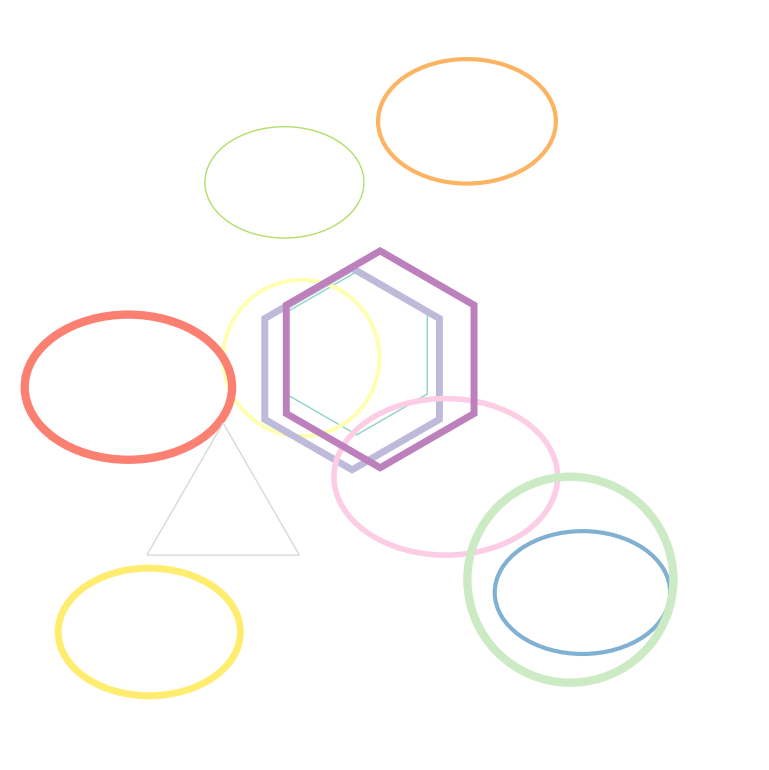[{"shape": "hexagon", "thickness": 0.5, "radius": 0.53, "center": [0.463, 0.541]}, {"shape": "circle", "thickness": 1.5, "radius": 0.51, "center": [0.391, 0.535]}, {"shape": "hexagon", "thickness": 2.5, "radius": 0.65, "center": [0.457, 0.521]}, {"shape": "oval", "thickness": 3, "radius": 0.67, "center": [0.167, 0.497]}, {"shape": "oval", "thickness": 1.5, "radius": 0.57, "center": [0.756, 0.23]}, {"shape": "oval", "thickness": 1.5, "radius": 0.58, "center": [0.606, 0.842]}, {"shape": "oval", "thickness": 0.5, "radius": 0.52, "center": [0.369, 0.763]}, {"shape": "oval", "thickness": 2, "radius": 0.73, "center": [0.579, 0.381]}, {"shape": "triangle", "thickness": 0.5, "radius": 0.57, "center": [0.29, 0.336]}, {"shape": "hexagon", "thickness": 2.5, "radius": 0.7, "center": [0.494, 0.533]}, {"shape": "circle", "thickness": 3, "radius": 0.67, "center": [0.741, 0.247]}, {"shape": "oval", "thickness": 2.5, "radius": 0.59, "center": [0.194, 0.179]}]